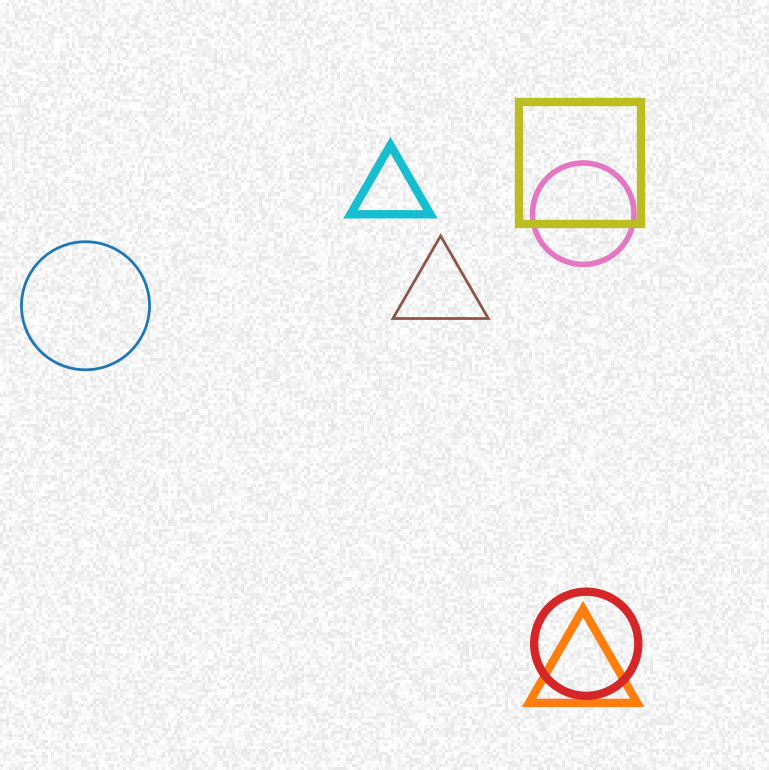[{"shape": "circle", "thickness": 1, "radius": 0.42, "center": [0.111, 0.603]}, {"shape": "triangle", "thickness": 3, "radius": 0.41, "center": [0.757, 0.128]}, {"shape": "circle", "thickness": 3, "radius": 0.34, "center": [0.761, 0.164]}, {"shape": "triangle", "thickness": 1, "radius": 0.36, "center": [0.572, 0.622]}, {"shape": "circle", "thickness": 2, "radius": 0.33, "center": [0.757, 0.722]}, {"shape": "square", "thickness": 3, "radius": 0.4, "center": [0.754, 0.788]}, {"shape": "triangle", "thickness": 3, "radius": 0.3, "center": [0.507, 0.752]}]